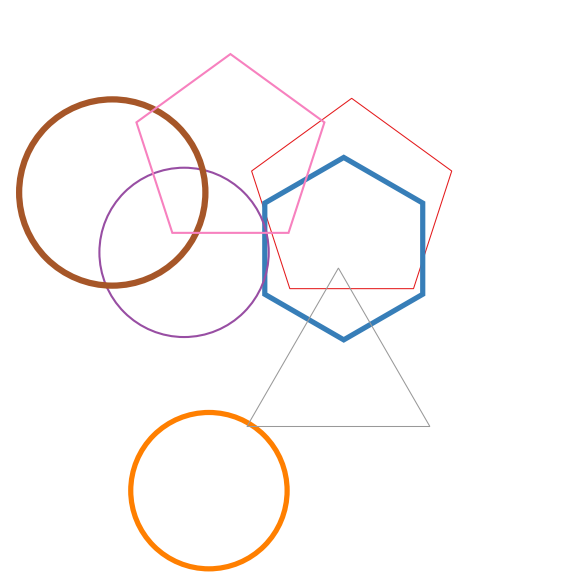[{"shape": "pentagon", "thickness": 0.5, "radius": 0.91, "center": [0.609, 0.647]}, {"shape": "hexagon", "thickness": 2.5, "radius": 0.79, "center": [0.595, 0.569]}, {"shape": "circle", "thickness": 1, "radius": 0.73, "center": [0.319, 0.562]}, {"shape": "circle", "thickness": 2.5, "radius": 0.68, "center": [0.362, 0.15]}, {"shape": "circle", "thickness": 3, "radius": 0.81, "center": [0.194, 0.666]}, {"shape": "pentagon", "thickness": 1, "radius": 0.86, "center": [0.399, 0.734]}, {"shape": "triangle", "thickness": 0.5, "radius": 0.91, "center": [0.586, 0.352]}]